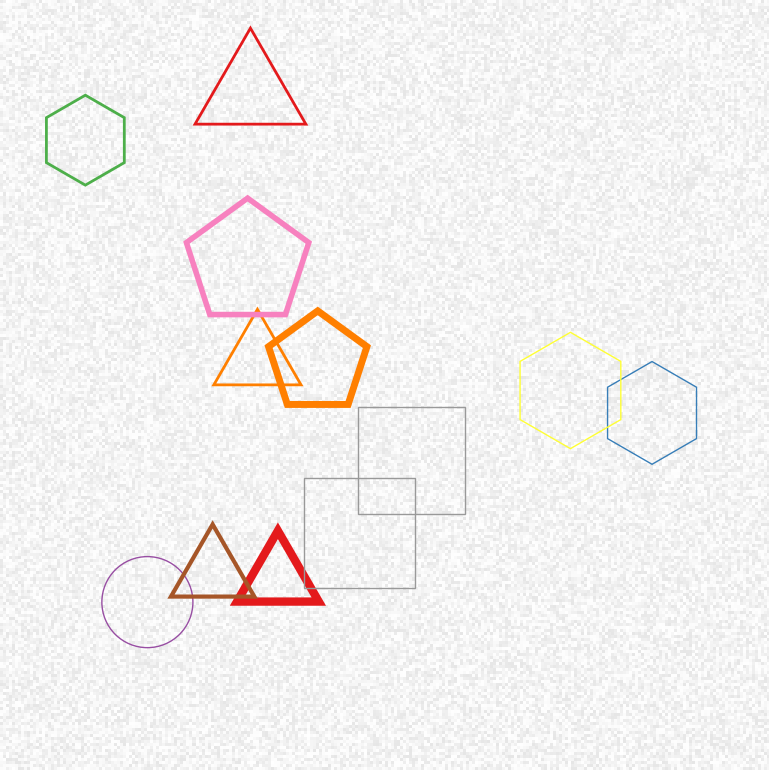[{"shape": "triangle", "thickness": 3, "radius": 0.31, "center": [0.361, 0.249]}, {"shape": "triangle", "thickness": 1, "radius": 0.42, "center": [0.325, 0.88]}, {"shape": "hexagon", "thickness": 0.5, "radius": 0.33, "center": [0.847, 0.464]}, {"shape": "hexagon", "thickness": 1, "radius": 0.29, "center": [0.111, 0.818]}, {"shape": "circle", "thickness": 0.5, "radius": 0.3, "center": [0.191, 0.218]}, {"shape": "triangle", "thickness": 1, "radius": 0.33, "center": [0.334, 0.533]}, {"shape": "pentagon", "thickness": 2.5, "radius": 0.34, "center": [0.413, 0.529]}, {"shape": "hexagon", "thickness": 0.5, "radius": 0.38, "center": [0.741, 0.493]}, {"shape": "triangle", "thickness": 1.5, "radius": 0.31, "center": [0.276, 0.256]}, {"shape": "pentagon", "thickness": 2, "radius": 0.42, "center": [0.322, 0.659]}, {"shape": "square", "thickness": 0.5, "radius": 0.36, "center": [0.467, 0.308]}, {"shape": "square", "thickness": 0.5, "radius": 0.35, "center": [0.534, 0.402]}]